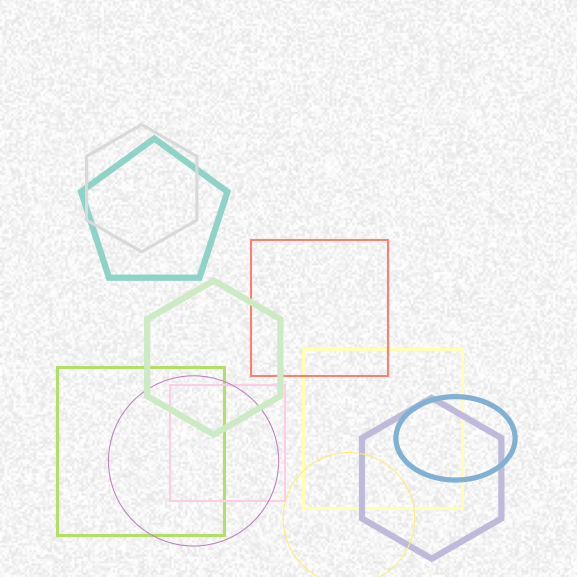[{"shape": "pentagon", "thickness": 3, "radius": 0.67, "center": [0.267, 0.626]}, {"shape": "square", "thickness": 1.5, "radius": 0.69, "center": [0.662, 0.258]}, {"shape": "hexagon", "thickness": 3, "radius": 0.7, "center": [0.747, 0.171]}, {"shape": "square", "thickness": 1, "radius": 0.59, "center": [0.553, 0.465]}, {"shape": "oval", "thickness": 2.5, "radius": 0.52, "center": [0.789, 0.24]}, {"shape": "square", "thickness": 1.5, "radius": 0.72, "center": [0.243, 0.218]}, {"shape": "square", "thickness": 1, "radius": 0.5, "center": [0.394, 0.231]}, {"shape": "hexagon", "thickness": 1.5, "radius": 0.55, "center": [0.245, 0.673]}, {"shape": "circle", "thickness": 0.5, "radius": 0.74, "center": [0.335, 0.201]}, {"shape": "hexagon", "thickness": 3, "radius": 0.67, "center": [0.37, 0.38]}, {"shape": "circle", "thickness": 0.5, "radius": 0.57, "center": [0.604, 0.101]}]